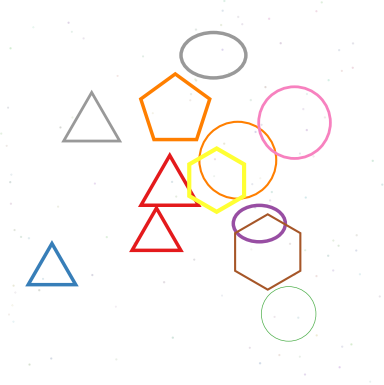[{"shape": "triangle", "thickness": 2.5, "radius": 0.43, "center": [0.441, 0.51]}, {"shape": "triangle", "thickness": 2.5, "radius": 0.37, "center": [0.406, 0.386]}, {"shape": "triangle", "thickness": 2.5, "radius": 0.36, "center": [0.135, 0.296]}, {"shape": "circle", "thickness": 0.5, "radius": 0.35, "center": [0.75, 0.185]}, {"shape": "oval", "thickness": 2.5, "radius": 0.34, "center": [0.674, 0.419]}, {"shape": "circle", "thickness": 1.5, "radius": 0.5, "center": [0.618, 0.584]}, {"shape": "pentagon", "thickness": 2.5, "radius": 0.47, "center": [0.455, 0.714]}, {"shape": "hexagon", "thickness": 3, "radius": 0.41, "center": [0.563, 0.532]}, {"shape": "hexagon", "thickness": 1.5, "radius": 0.49, "center": [0.695, 0.346]}, {"shape": "circle", "thickness": 2, "radius": 0.47, "center": [0.765, 0.682]}, {"shape": "triangle", "thickness": 2, "radius": 0.42, "center": [0.238, 0.676]}, {"shape": "oval", "thickness": 2.5, "radius": 0.42, "center": [0.554, 0.857]}]